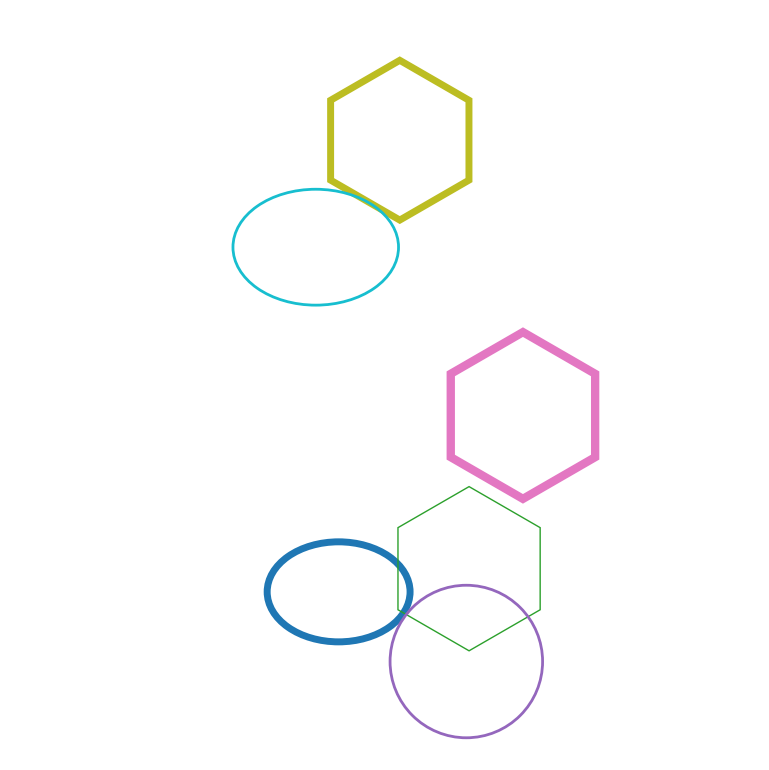[{"shape": "oval", "thickness": 2.5, "radius": 0.46, "center": [0.44, 0.231]}, {"shape": "hexagon", "thickness": 0.5, "radius": 0.53, "center": [0.609, 0.261]}, {"shape": "circle", "thickness": 1, "radius": 0.5, "center": [0.606, 0.141]}, {"shape": "hexagon", "thickness": 3, "radius": 0.54, "center": [0.679, 0.46]}, {"shape": "hexagon", "thickness": 2.5, "radius": 0.52, "center": [0.519, 0.818]}, {"shape": "oval", "thickness": 1, "radius": 0.54, "center": [0.41, 0.679]}]